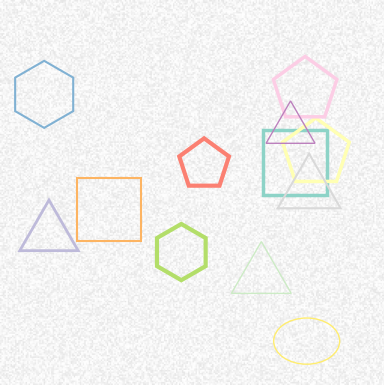[{"shape": "square", "thickness": 2.5, "radius": 0.42, "center": [0.767, 0.578]}, {"shape": "pentagon", "thickness": 2.5, "radius": 0.46, "center": [0.82, 0.602]}, {"shape": "triangle", "thickness": 2, "radius": 0.44, "center": [0.127, 0.393]}, {"shape": "pentagon", "thickness": 3, "radius": 0.34, "center": [0.53, 0.573]}, {"shape": "hexagon", "thickness": 1.5, "radius": 0.44, "center": [0.115, 0.755]}, {"shape": "square", "thickness": 1.5, "radius": 0.41, "center": [0.283, 0.456]}, {"shape": "hexagon", "thickness": 3, "radius": 0.36, "center": [0.471, 0.345]}, {"shape": "pentagon", "thickness": 2.5, "radius": 0.43, "center": [0.793, 0.767]}, {"shape": "triangle", "thickness": 1.5, "radius": 0.47, "center": [0.803, 0.506]}, {"shape": "triangle", "thickness": 1, "radius": 0.37, "center": [0.755, 0.664]}, {"shape": "triangle", "thickness": 1, "radius": 0.45, "center": [0.679, 0.283]}, {"shape": "oval", "thickness": 1, "radius": 0.43, "center": [0.797, 0.114]}]